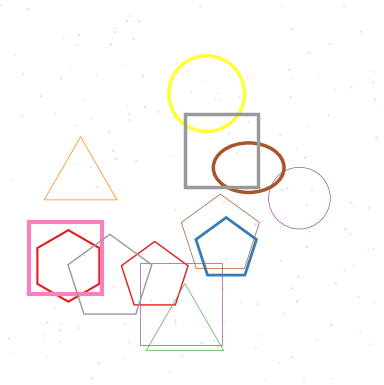[{"shape": "hexagon", "thickness": 1.5, "radius": 0.46, "center": [0.178, 0.309]}, {"shape": "pentagon", "thickness": 1, "radius": 0.46, "center": [0.402, 0.282]}, {"shape": "pentagon", "thickness": 2, "radius": 0.41, "center": [0.587, 0.352]}, {"shape": "triangle", "thickness": 0.5, "radius": 0.58, "center": [0.48, 0.147]}, {"shape": "square", "thickness": 0.5, "radius": 0.53, "center": [0.471, 0.21]}, {"shape": "circle", "thickness": 0.5, "radius": 0.4, "center": [0.778, 0.485]}, {"shape": "triangle", "thickness": 0.5, "radius": 0.55, "center": [0.209, 0.535]}, {"shape": "circle", "thickness": 2.5, "radius": 0.49, "center": [0.537, 0.757]}, {"shape": "pentagon", "thickness": 0.5, "radius": 0.53, "center": [0.572, 0.389]}, {"shape": "oval", "thickness": 2.5, "radius": 0.46, "center": [0.646, 0.564]}, {"shape": "square", "thickness": 3, "radius": 0.47, "center": [0.17, 0.33]}, {"shape": "pentagon", "thickness": 1, "radius": 0.57, "center": [0.285, 0.277]}, {"shape": "square", "thickness": 2.5, "radius": 0.47, "center": [0.574, 0.608]}]